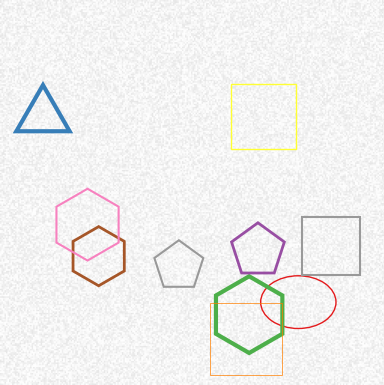[{"shape": "oval", "thickness": 1, "radius": 0.49, "center": [0.775, 0.215]}, {"shape": "triangle", "thickness": 3, "radius": 0.4, "center": [0.112, 0.699]}, {"shape": "hexagon", "thickness": 3, "radius": 0.5, "center": [0.647, 0.183]}, {"shape": "pentagon", "thickness": 2, "radius": 0.36, "center": [0.67, 0.349]}, {"shape": "square", "thickness": 0.5, "radius": 0.47, "center": [0.639, 0.119]}, {"shape": "square", "thickness": 1, "radius": 0.42, "center": [0.685, 0.698]}, {"shape": "hexagon", "thickness": 2, "radius": 0.38, "center": [0.256, 0.335]}, {"shape": "hexagon", "thickness": 1.5, "radius": 0.47, "center": [0.227, 0.417]}, {"shape": "square", "thickness": 1.5, "radius": 0.38, "center": [0.86, 0.361]}, {"shape": "pentagon", "thickness": 1.5, "radius": 0.33, "center": [0.465, 0.309]}]